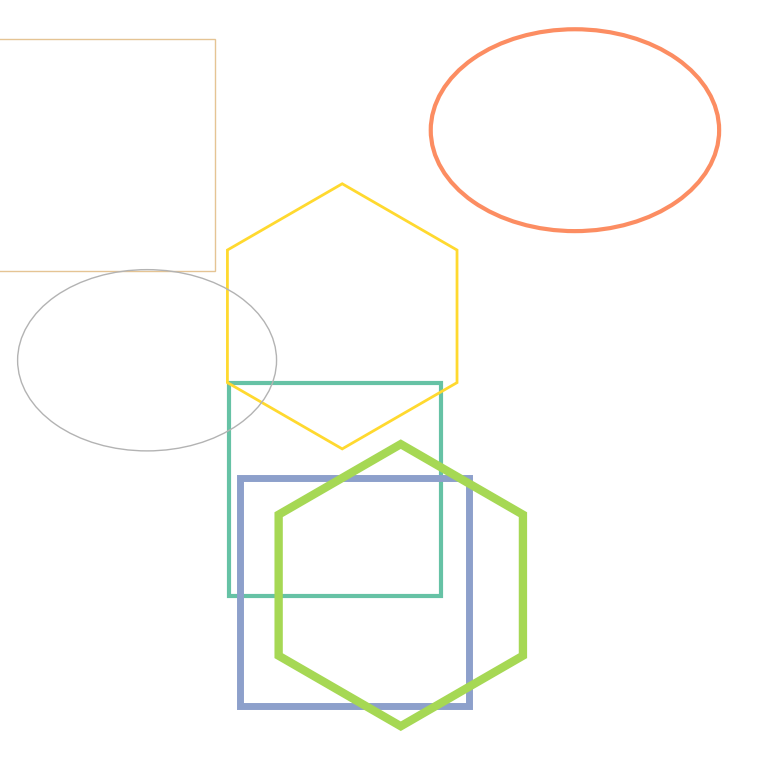[{"shape": "square", "thickness": 1.5, "radius": 0.69, "center": [0.435, 0.365]}, {"shape": "oval", "thickness": 1.5, "radius": 0.94, "center": [0.747, 0.831]}, {"shape": "square", "thickness": 2.5, "radius": 0.74, "center": [0.461, 0.231]}, {"shape": "hexagon", "thickness": 3, "radius": 0.92, "center": [0.521, 0.24]}, {"shape": "hexagon", "thickness": 1, "radius": 0.86, "center": [0.444, 0.589]}, {"shape": "square", "thickness": 0.5, "radius": 0.75, "center": [0.128, 0.799]}, {"shape": "oval", "thickness": 0.5, "radius": 0.84, "center": [0.191, 0.532]}]